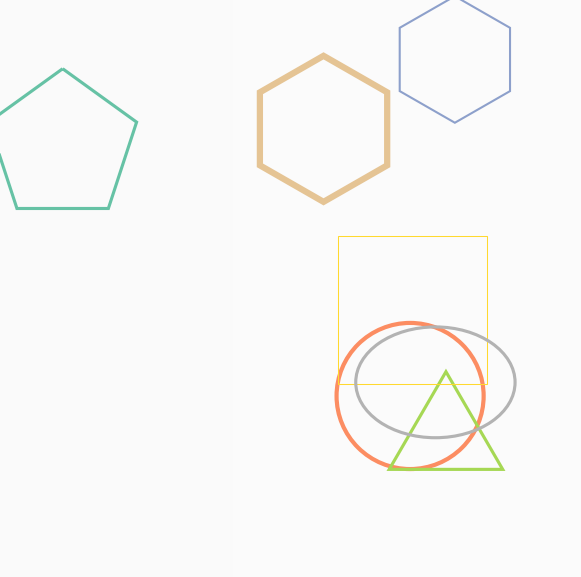[{"shape": "pentagon", "thickness": 1.5, "radius": 0.67, "center": [0.108, 0.746]}, {"shape": "circle", "thickness": 2, "radius": 0.63, "center": [0.706, 0.313]}, {"shape": "hexagon", "thickness": 1, "radius": 0.55, "center": [0.783, 0.896]}, {"shape": "triangle", "thickness": 1.5, "radius": 0.56, "center": [0.767, 0.243]}, {"shape": "square", "thickness": 0.5, "radius": 0.64, "center": [0.71, 0.462]}, {"shape": "hexagon", "thickness": 3, "radius": 0.63, "center": [0.557, 0.776]}, {"shape": "oval", "thickness": 1.5, "radius": 0.69, "center": [0.749, 0.337]}]